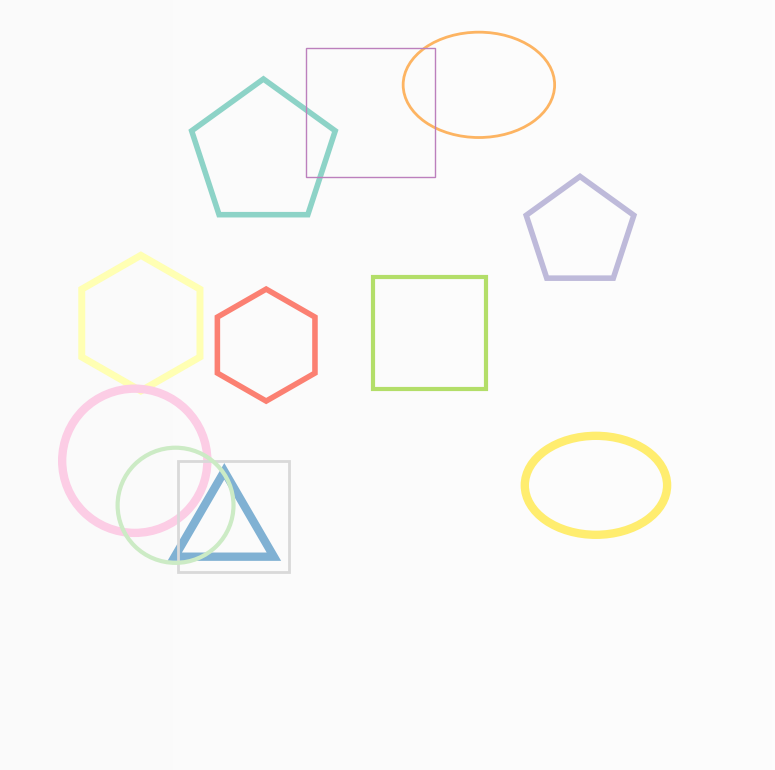[{"shape": "pentagon", "thickness": 2, "radius": 0.49, "center": [0.34, 0.8]}, {"shape": "hexagon", "thickness": 2.5, "radius": 0.44, "center": [0.182, 0.58]}, {"shape": "pentagon", "thickness": 2, "radius": 0.37, "center": [0.748, 0.698]}, {"shape": "hexagon", "thickness": 2, "radius": 0.36, "center": [0.343, 0.552]}, {"shape": "triangle", "thickness": 3, "radius": 0.37, "center": [0.289, 0.314]}, {"shape": "oval", "thickness": 1, "radius": 0.49, "center": [0.618, 0.89]}, {"shape": "square", "thickness": 1.5, "radius": 0.37, "center": [0.554, 0.568]}, {"shape": "circle", "thickness": 3, "radius": 0.47, "center": [0.174, 0.402]}, {"shape": "square", "thickness": 1, "radius": 0.36, "center": [0.301, 0.329]}, {"shape": "square", "thickness": 0.5, "radius": 0.42, "center": [0.478, 0.854]}, {"shape": "circle", "thickness": 1.5, "radius": 0.37, "center": [0.227, 0.344]}, {"shape": "oval", "thickness": 3, "radius": 0.46, "center": [0.769, 0.37]}]